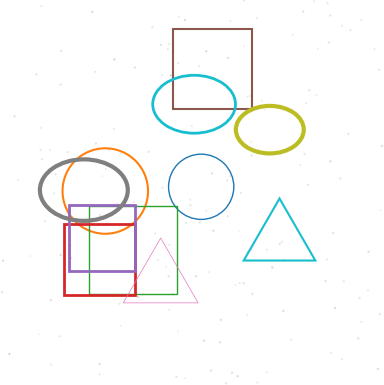[{"shape": "circle", "thickness": 1, "radius": 0.42, "center": [0.523, 0.515]}, {"shape": "circle", "thickness": 1.5, "radius": 0.56, "center": [0.273, 0.504]}, {"shape": "square", "thickness": 1, "radius": 0.57, "center": [0.346, 0.35]}, {"shape": "square", "thickness": 2, "radius": 0.46, "center": [0.259, 0.325]}, {"shape": "square", "thickness": 2, "radius": 0.43, "center": [0.265, 0.382]}, {"shape": "square", "thickness": 1.5, "radius": 0.52, "center": [0.552, 0.82]}, {"shape": "triangle", "thickness": 0.5, "radius": 0.56, "center": [0.417, 0.269]}, {"shape": "oval", "thickness": 3, "radius": 0.57, "center": [0.218, 0.506]}, {"shape": "oval", "thickness": 3, "radius": 0.44, "center": [0.701, 0.663]}, {"shape": "oval", "thickness": 2, "radius": 0.54, "center": [0.504, 0.729]}, {"shape": "triangle", "thickness": 1.5, "radius": 0.54, "center": [0.726, 0.377]}]